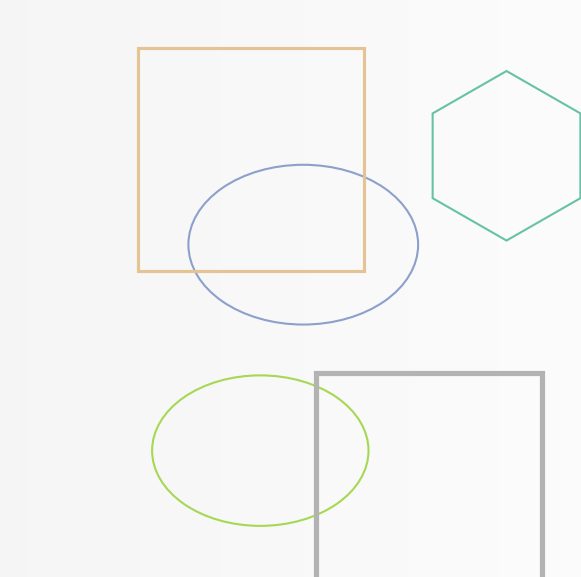[{"shape": "hexagon", "thickness": 1, "radius": 0.73, "center": [0.871, 0.729]}, {"shape": "oval", "thickness": 1, "radius": 0.99, "center": [0.522, 0.575]}, {"shape": "oval", "thickness": 1, "radius": 0.93, "center": [0.448, 0.219]}, {"shape": "square", "thickness": 1.5, "radius": 0.97, "center": [0.432, 0.723]}, {"shape": "square", "thickness": 2.5, "radius": 0.97, "center": [0.738, 0.158]}]